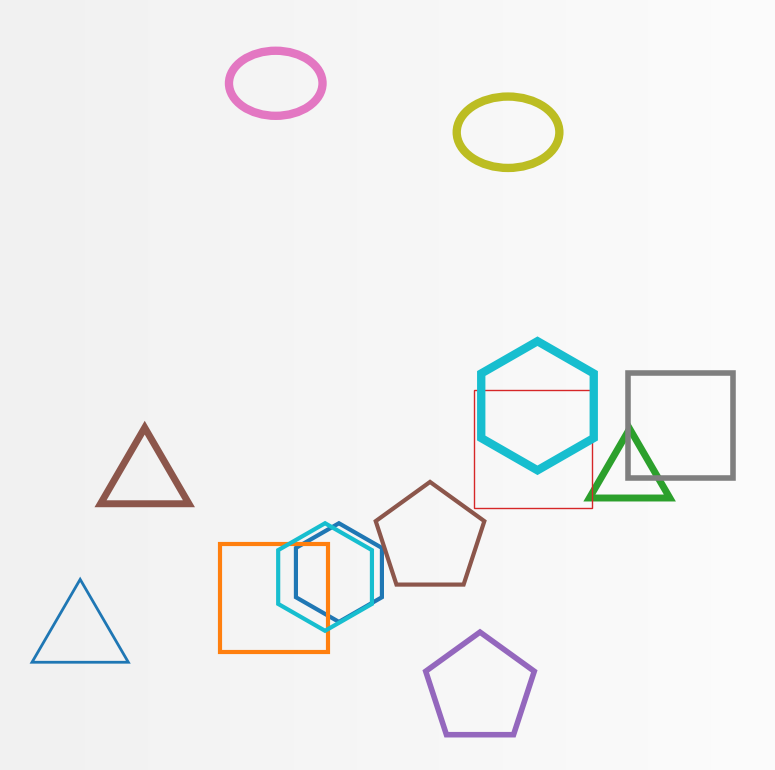[{"shape": "hexagon", "thickness": 1.5, "radius": 0.32, "center": [0.437, 0.256]}, {"shape": "triangle", "thickness": 1, "radius": 0.36, "center": [0.103, 0.176]}, {"shape": "square", "thickness": 1.5, "radius": 0.35, "center": [0.353, 0.223]}, {"shape": "triangle", "thickness": 2.5, "radius": 0.3, "center": [0.812, 0.383]}, {"shape": "square", "thickness": 0.5, "radius": 0.38, "center": [0.688, 0.417]}, {"shape": "pentagon", "thickness": 2, "radius": 0.37, "center": [0.619, 0.105]}, {"shape": "triangle", "thickness": 2.5, "radius": 0.33, "center": [0.187, 0.379]}, {"shape": "pentagon", "thickness": 1.5, "radius": 0.37, "center": [0.555, 0.3]}, {"shape": "oval", "thickness": 3, "radius": 0.3, "center": [0.356, 0.892]}, {"shape": "square", "thickness": 2, "radius": 0.34, "center": [0.878, 0.447]}, {"shape": "oval", "thickness": 3, "radius": 0.33, "center": [0.656, 0.828]}, {"shape": "hexagon", "thickness": 3, "radius": 0.42, "center": [0.694, 0.473]}, {"shape": "hexagon", "thickness": 1.5, "radius": 0.35, "center": [0.419, 0.251]}]